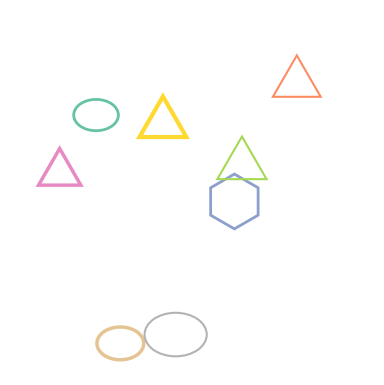[{"shape": "oval", "thickness": 2, "radius": 0.29, "center": [0.249, 0.701]}, {"shape": "triangle", "thickness": 1.5, "radius": 0.36, "center": [0.771, 0.784]}, {"shape": "hexagon", "thickness": 2, "radius": 0.36, "center": [0.609, 0.477]}, {"shape": "triangle", "thickness": 2.5, "radius": 0.32, "center": [0.155, 0.551]}, {"shape": "triangle", "thickness": 1.5, "radius": 0.37, "center": [0.628, 0.572]}, {"shape": "triangle", "thickness": 3, "radius": 0.35, "center": [0.423, 0.679]}, {"shape": "oval", "thickness": 2.5, "radius": 0.3, "center": [0.313, 0.108]}, {"shape": "oval", "thickness": 1.5, "radius": 0.4, "center": [0.456, 0.131]}]